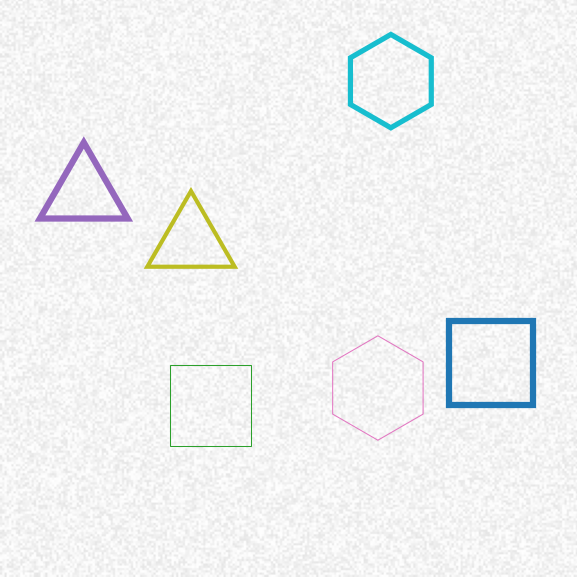[{"shape": "square", "thickness": 3, "radius": 0.36, "center": [0.851, 0.371]}, {"shape": "square", "thickness": 0.5, "radius": 0.35, "center": [0.365, 0.296]}, {"shape": "triangle", "thickness": 3, "radius": 0.44, "center": [0.145, 0.665]}, {"shape": "hexagon", "thickness": 0.5, "radius": 0.45, "center": [0.654, 0.327]}, {"shape": "triangle", "thickness": 2, "radius": 0.44, "center": [0.331, 0.581]}, {"shape": "hexagon", "thickness": 2.5, "radius": 0.4, "center": [0.677, 0.859]}]